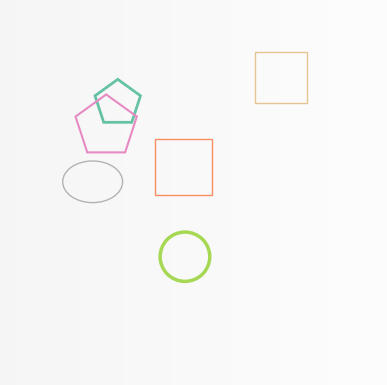[{"shape": "pentagon", "thickness": 2, "radius": 0.31, "center": [0.304, 0.732]}, {"shape": "square", "thickness": 1, "radius": 0.37, "center": [0.472, 0.566]}, {"shape": "pentagon", "thickness": 1.5, "radius": 0.42, "center": [0.274, 0.671]}, {"shape": "circle", "thickness": 2.5, "radius": 0.32, "center": [0.477, 0.333]}, {"shape": "square", "thickness": 1, "radius": 0.33, "center": [0.725, 0.799]}, {"shape": "oval", "thickness": 1, "radius": 0.39, "center": [0.239, 0.528]}]